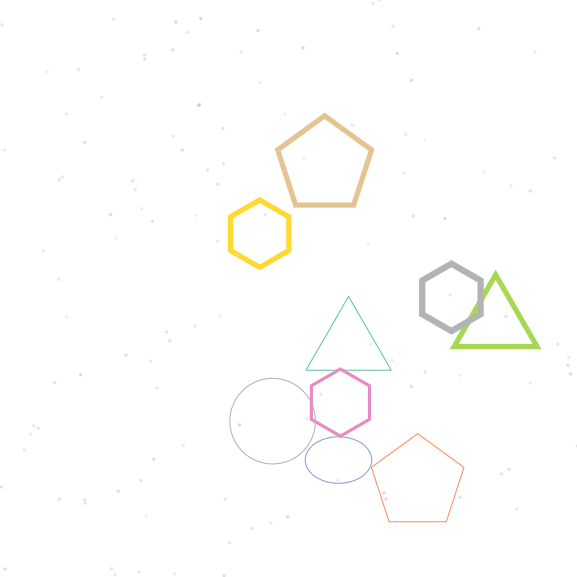[{"shape": "triangle", "thickness": 0.5, "radius": 0.43, "center": [0.604, 0.401]}, {"shape": "pentagon", "thickness": 0.5, "radius": 0.42, "center": [0.723, 0.164]}, {"shape": "oval", "thickness": 0.5, "radius": 0.29, "center": [0.586, 0.203]}, {"shape": "hexagon", "thickness": 1.5, "radius": 0.29, "center": [0.589, 0.302]}, {"shape": "triangle", "thickness": 2.5, "radius": 0.41, "center": [0.858, 0.44]}, {"shape": "hexagon", "thickness": 2.5, "radius": 0.29, "center": [0.45, 0.595]}, {"shape": "pentagon", "thickness": 2.5, "radius": 0.43, "center": [0.562, 0.713]}, {"shape": "circle", "thickness": 0.5, "radius": 0.37, "center": [0.472, 0.27]}, {"shape": "hexagon", "thickness": 3, "radius": 0.29, "center": [0.782, 0.484]}]